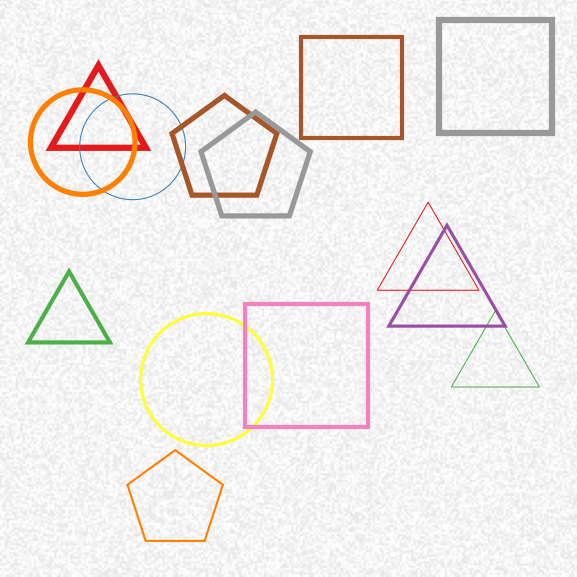[{"shape": "triangle", "thickness": 0.5, "radius": 0.51, "center": [0.741, 0.547]}, {"shape": "triangle", "thickness": 3, "radius": 0.48, "center": [0.17, 0.791]}, {"shape": "circle", "thickness": 0.5, "radius": 0.46, "center": [0.23, 0.745]}, {"shape": "triangle", "thickness": 2, "radius": 0.41, "center": [0.12, 0.447]}, {"shape": "triangle", "thickness": 0.5, "radius": 0.44, "center": [0.858, 0.373]}, {"shape": "triangle", "thickness": 1.5, "radius": 0.58, "center": [0.774, 0.493]}, {"shape": "circle", "thickness": 2.5, "radius": 0.45, "center": [0.143, 0.753]}, {"shape": "pentagon", "thickness": 1, "radius": 0.43, "center": [0.303, 0.133]}, {"shape": "circle", "thickness": 1.5, "radius": 0.57, "center": [0.358, 0.342]}, {"shape": "square", "thickness": 2, "radius": 0.44, "center": [0.609, 0.847]}, {"shape": "pentagon", "thickness": 2.5, "radius": 0.48, "center": [0.389, 0.738]}, {"shape": "square", "thickness": 2, "radius": 0.53, "center": [0.531, 0.367]}, {"shape": "pentagon", "thickness": 2.5, "radius": 0.5, "center": [0.443, 0.706]}, {"shape": "square", "thickness": 3, "radius": 0.49, "center": [0.857, 0.866]}]